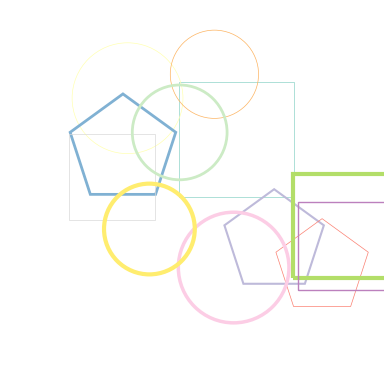[{"shape": "square", "thickness": 0.5, "radius": 0.75, "center": [0.615, 0.637]}, {"shape": "circle", "thickness": 0.5, "radius": 0.72, "center": [0.331, 0.745]}, {"shape": "pentagon", "thickness": 1.5, "radius": 0.68, "center": [0.712, 0.373]}, {"shape": "pentagon", "thickness": 0.5, "radius": 0.63, "center": [0.837, 0.306]}, {"shape": "pentagon", "thickness": 2, "radius": 0.72, "center": [0.319, 0.612]}, {"shape": "circle", "thickness": 0.5, "radius": 0.57, "center": [0.557, 0.807]}, {"shape": "square", "thickness": 3, "radius": 0.68, "center": [0.897, 0.413]}, {"shape": "circle", "thickness": 2.5, "radius": 0.72, "center": [0.607, 0.305]}, {"shape": "square", "thickness": 0.5, "radius": 0.56, "center": [0.291, 0.54]}, {"shape": "square", "thickness": 1, "radius": 0.57, "center": [0.887, 0.361]}, {"shape": "circle", "thickness": 2, "radius": 0.62, "center": [0.467, 0.656]}, {"shape": "circle", "thickness": 3, "radius": 0.59, "center": [0.388, 0.405]}]